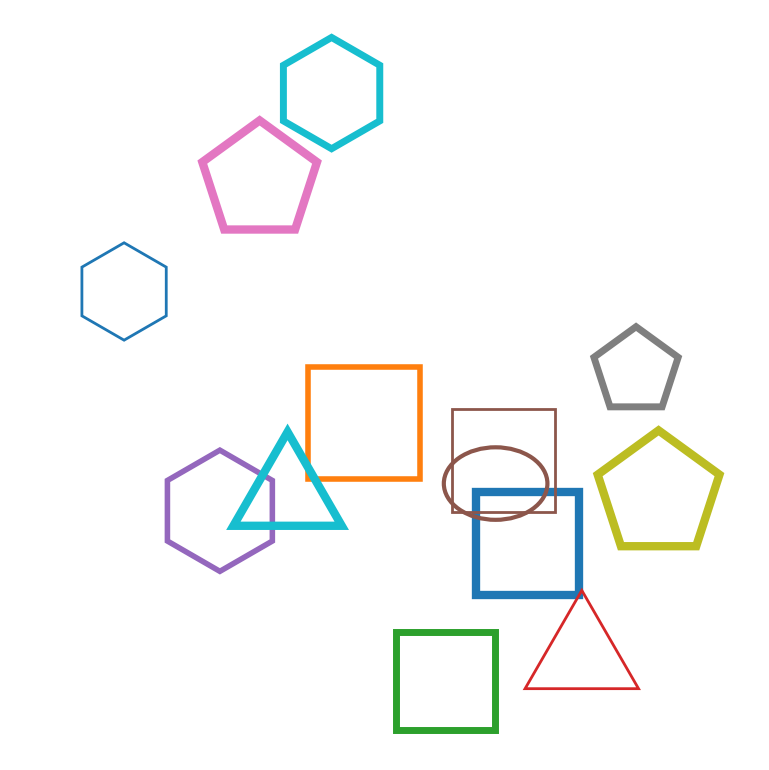[{"shape": "hexagon", "thickness": 1, "radius": 0.32, "center": [0.161, 0.621]}, {"shape": "square", "thickness": 3, "radius": 0.33, "center": [0.685, 0.294]}, {"shape": "square", "thickness": 2, "radius": 0.36, "center": [0.473, 0.451]}, {"shape": "square", "thickness": 2.5, "radius": 0.32, "center": [0.578, 0.115]}, {"shape": "triangle", "thickness": 1, "radius": 0.43, "center": [0.756, 0.148]}, {"shape": "hexagon", "thickness": 2, "radius": 0.39, "center": [0.286, 0.337]}, {"shape": "oval", "thickness": 1.5, "radius": 0.34, "center": [0.644, 0.372]}, {"shape": "square", "thickness": 1, "radius": 0.33, "center": [0.654, 0.402]}, {"shape": "pentagon", "thickness": 3, "radius": 0.39, "center": [0.337, 0.765]}, {"shape": "pentagon", "thickness": 2.5, "radius": 0.29, "center": [0.826, 0.518]}, {"shape": "pentagon", "thickness": 3, "radius": 0.42, "center": [0.855, 0.358]}, {"shape": "triangle", "thickness": 3, "radius": 0.41, "center": [0.373, 0.358]}, {"shape": "hexagon", "thickness": 2.5, "radius": 0.36, "center": [0.431, 0.879]}]